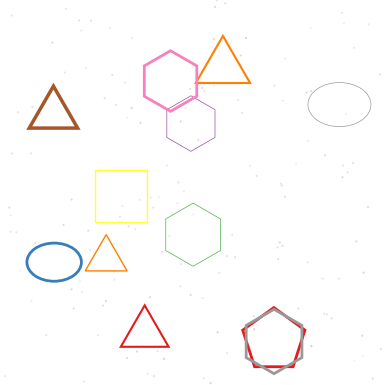[{"shape": "triangle", "thickness": 1.5, "radius": 0.36, "center": [0.376, 0.135]}, {"shape": "pentagon", "thickness": 2, "radius": 0.42, "center": [0.711, 0.116]}, {"shape": "oval", "thickness": 2, "radius": 0.35, "center": [0.141, 0.319]}, {"shape": "hexagon", "thickness": 0.5, "radius": 0.41, "center": [0.502, 0.39]}, {"shape": "hexagon", "thickness": 0.5, "radius": 0.36, "center": [0.496, 0.679]}, {"shape": "triangle", "thickness": 1, "radius": 0.31, "center": [0.276, 0.328]}, {"shape": "triangle", "thickness": 1.5, "radius": 0.41, "center": [0.579, 0.825]}, {"shape": "square", "thickness": 1, "radius": 0.34, "center": [0.315, 0.49]}, {"shape": "triangle", "thickness": 2.5, "radius": 0.36, "center": [0.139, 0.704]}, {"shape": "hexagon", "thickness": 2, "radius": 0.39, "center": [0.443, 0.789]}, {"shape": "hexagon", "thickness": 2, "radius": 0.42, "center": [0.712, 0.113]}, {"shape": "oval", "thickness": 0.5, "radius": 0.41, "center": [0.882, 0.728]}]